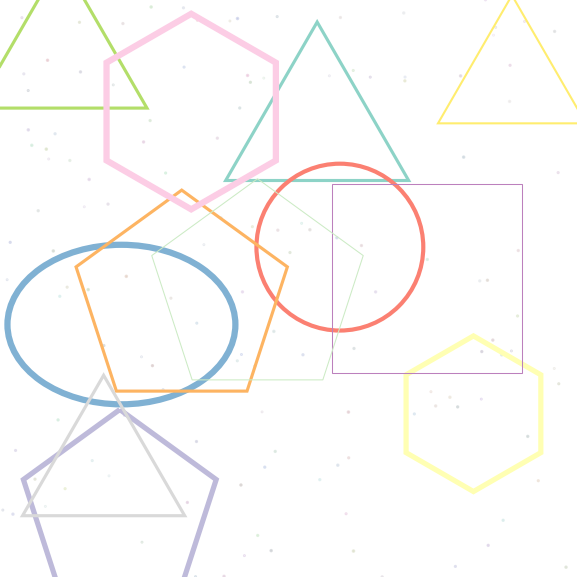[{"shape": "triangle", "thickness": 1.5, "radius": 0.91, "center": [0.549, 0.778]}, {"shape": "hexagon", "thickness": 2.5, "radius": 0.67, "center": [0.82, 0.283]}, {"shape": "pentagon", "thickness": 2.5, "radius": 0.88, "center": [0.207, 0.114]}, {"shape": "circle", "thickness": 2, "radius": 0.72, "center": [0.589, 0.571]}, {"shape": "oval", "thickness": 3, "radius": 0.99, "center": [0.21, 0.437]}, {"shape": "pentagon", "thickness": 1.5, "radius": 0.96, "center": [0.315, 0.478]}, {"shape": "triangle", "thickness": 1.5, "radius": 0.86, "center": [0.106, 0.898]}, {"shape": "hexagon", "thickness": 3, "radius": 0.85, "center": [0.331, 0.806]}, {"shape": "triangle", "thickness": 1.5, "radius": 0.81, "center": [0.179, 0.187]}, {"shape": "square", "thickness": 0.5, "radius": 0.82, "center": [0.739, 0.517]}, {"shape": "pentagon", "thickness": 0.5, "radius": 0.96, "center": [0.446, 0.497]}, {"shape": "triangle", "thickness": 1, "radius": 0.74, "center": [0.886, 0.859]}]